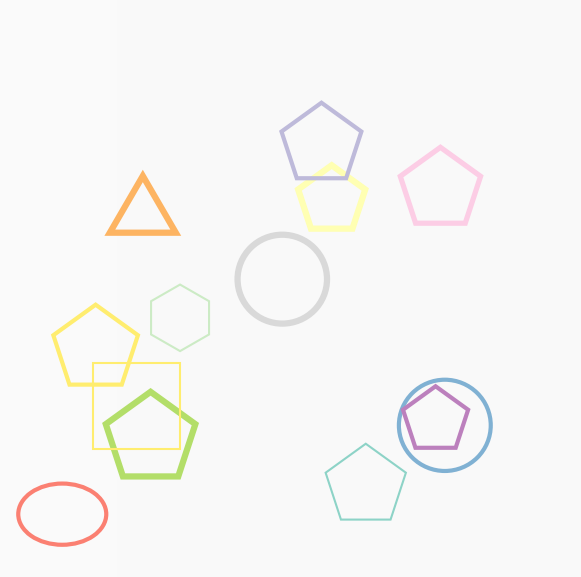[{"shape": "pentagon", "thickness": 1, "radius": 0.36, "center": [0.629, 0.158]}, {"shape": "pentagon", "thickness": 3, "radius": 0.3, "center": [0.571, 0.652]}, {"shape": "pentagon", "thickness": 2, "radius": 0.36, "center": [0.553, 0.749]}, {"shape": "oval", "thickness": 2, "radius": 0.38, "center": [0.107, 0.109]}, {"shape": "circle", "thickness": 2, "radius": 0.4, "center": [0.765, 0.263]}, {"shape": "triangle", "thickness": 3, "radius": 0.33, "center": [0.246, 0.629]}, {"shape": "pentagon", "thickness": 3, "radius": 0.41, "center": [0.259, 0.24]}, {"shape": "pentagon", "thickness": 2.5, "radius": 0.36, "center": [0.758, 0.671]}, {"shape": "circle", "thickness": 3, "radius": 0.38, "center": [0.486, 0.516]}, {"shape": "pentagon", "thickness": 2, "radius": 0.29, "center": [0.749, 0.271]}, {"shape": "hexagon", "thickness": 1, "radius": 0.29, "center": [0.31, 0.449]}, {"shape": "pentagon", "thickness": 2, "radius": 0.38, "center": [0.165, 0.395]}, {"shape": "square", "thickness": 1, "radius": 0.37, "center": [0.235, 0.296]}]